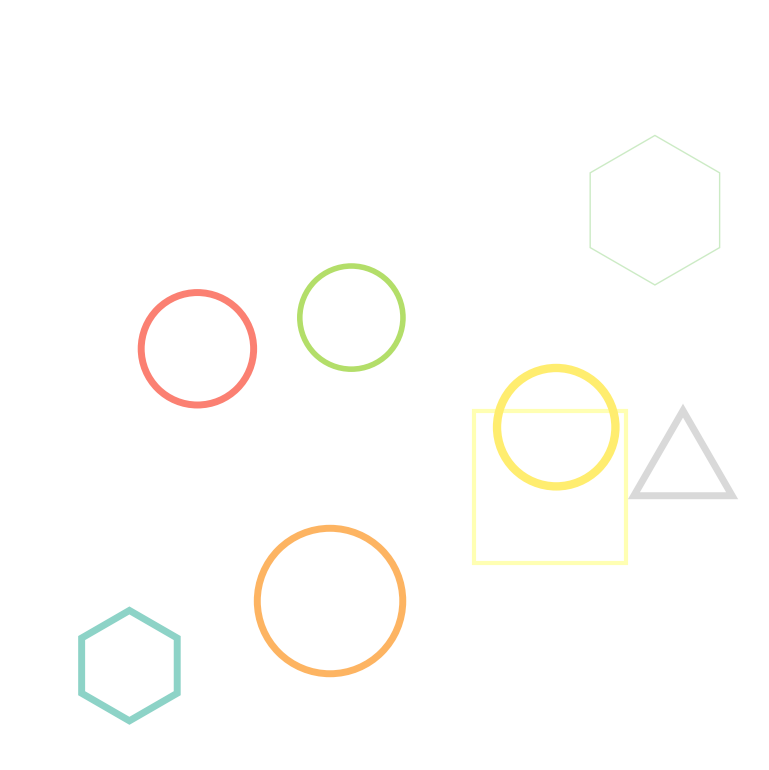[{"shape": "hexagon", "thickness": 2.5, "radius": 0.36, "center": [0.168, 0.136]}, {"shape": "square", "thickness": 1.5, "radius": 0.5, "center": [0.714, 0.367]}, {"shape": "circle", "thickness": 2.5, "radius": 0.37, "center": [0.256, 0.547]}, {"shape": "circle", "thickness": 2.5, "radius": 0.47, "center": [0.429, 0.219]}, {"shape": "circle", "thickness": 2, "radius": 0.33, "center": [0.456, 0.588]}, {"shape": "triangle", "thickness": 2.5, "radius": 0.37, "center": [0.887, 0.393]}, {"shape": "hexagon", "thickness": 0.5, "radius": 0.49, "center": [0.851, 0.727]}, {"shape": "circle", "thickness": 3, "radius": 0.38, "center": [0.722, 0.445]}]